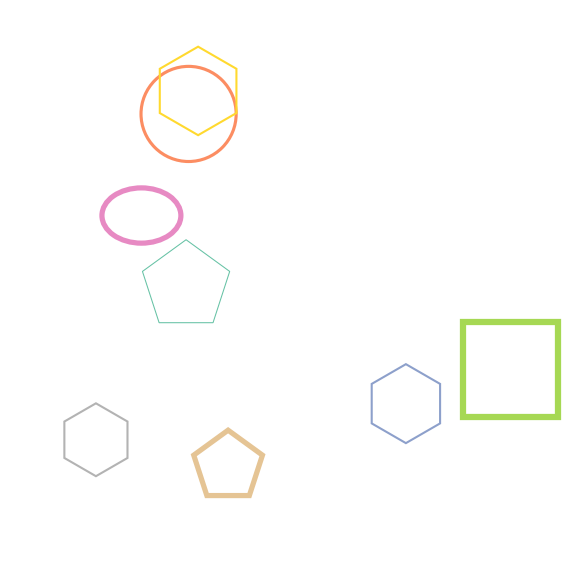[{"shape": "pentagon", "thickness": 0.5, "radius": 0.4, "center": [0.322, 0.505]}, {"shape": "circle", "thickness": 1.5, "radius": 0.41, "center": [0.327, 0.802]}, {"shape": "hexagon", "thickness": 1, "radius": 0.34, "center": [0.703, 0.3]}, {"shape": "oval", "thickness": 2.5, "radius": 0.34, "center": [0.245, 0.626]}, {"shape": "square", "thickness": 3, "radius": 0.41, "center": [0.883, 0.36]}, {"shape": "hexagon", "thickness": 1, "radius": 0.38, "center": [0.343, 0.842]}, {"shape": "pentagon", "thickness": 2.5, "radius": 0.31, "center": [0.395, 0.192]}, {"shape": "hexagon", "thickness": 1, "radius": 0.32, "center": [0.166, 0.238]}]